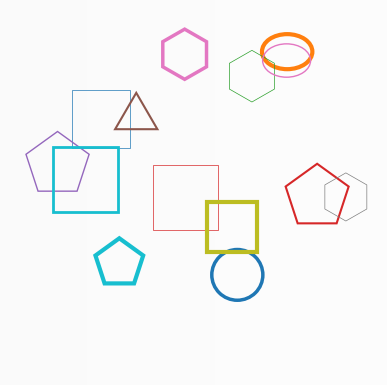[{"shape": "square", "thickness": 0.5, "radius": 0.38, "center": [0.261, 0.691]}, {"shape": "circle", "thickness": 2.5, "radius": 0.33, "center": [0.612, 0.286]}, {"shape": "oval", "thickness": 3, "radius": 0.33, "center": [0.741, 0.866]}, {"shape": "hexagon", "thickness": 0.5, "radius": 0.34, "center": [0.65, 0.802]}, {"shape": "pentagon", "thickness": 1.5, "radius": 0.43, "center": [0.818, 0.489]}, {"shape": "square", "thickness": 0.5, "radius": 0.42, "center": [0.478, 0.487]}, {"shape": "pentagon", "thickness": 1, "radius": 0.43, "center": [0.149, 0.573]}, {"shape": "triangle", "thickness": 1.5, "radius": 0.31, "center": [0.352, 0.696]}, {"shape": "hexagon", "thickness": 2.5, "radius": 0.33, "center": [0.477, 0.859]}, {"shape": "oval", "thickness": 1, "radius": 0.31, "center": [0.74, 0.843]}, {"shape": "hexagon", "thickness": 0.5, "radius": 0.31, "center": [0.892, 0.488]}, {"shape": "square", "thickness": 3, "radius": 0.32, "center": [0.599, 0.409]}, {"shape": "pentagon", "thickness": 3, "radius": 0.32, "center": [0.308, 0.316]}, {"shape": "square", "thickness": 2, "radius": 0.42, "center": [0.22, 0.535]}]